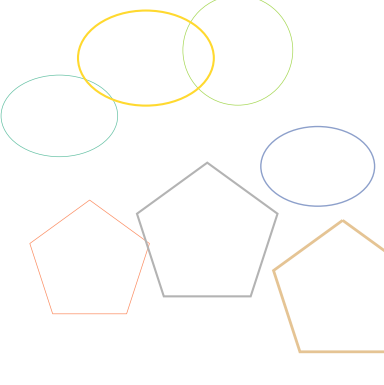[{"shape": "oval", "thickness": 0.5, "radius": 0.76, "center": [0.154, 0.699]}, {"shape": "pentagon", "thickness": 0.5, "radius": 0.82, "center": [0.233, 0.317]}, {"shape": "oval", "thickness": 1, "radius": 0.74, "center": [0.825, 0.568]}, {"shape": "circle", "thickness": 0.5, "radius": 0.71, "center": [0.618, 0.869]}, {"shape": "oval", "thickness": 1.5, "radius": 0.88, "center": [0.379, 0.849]}, {"shape": "pentagon", "thickness": 2, "radius": 0.94, "center": [0.89, 0.239]}, {"shape": "pentagon", "thickness": 1.5, "radius": 0.96, "center": [0.538, 0.386]}]